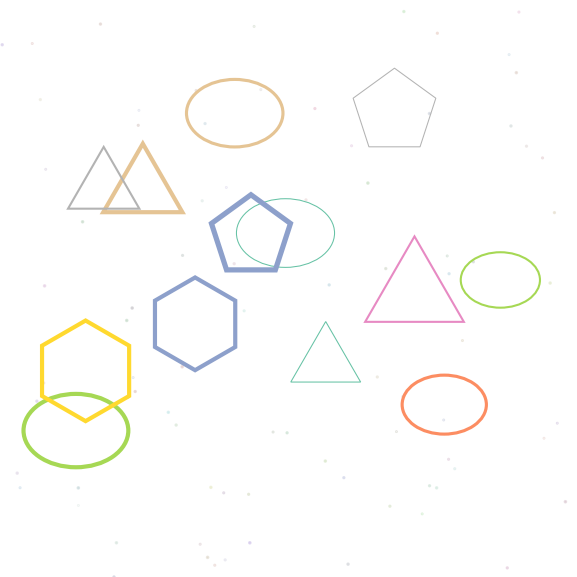[{"shape": "oval", "thickness": 0.5, "radius": 0.42, "center": [0.494, 0.596]}, {"shape": "triangle", "thickness": 0.5, "radius": 0.35, "center": [0.564, 0.373]}, {"shape": "oval", "thickness": 1.5, "radius": 0.36, "center": [0.769, 0.298]}, {"shape": "hexagon", "thickness": 2, "radius": 0.4, "center": [0.338, 0.438]}, {"shape": "pentagon", "thickness": 2.5, "radius": 0.36, "center": [0.435, 0.59]}, {"shape": "triangle", "thickness": 1, "radius": 0.49, "center": [0.718, 0.491]}, {"shape": "oval", "thickness": 1, "radius": 0.34, "center": [0.866, 0.514]}, {"shape": "oval", "thickness": 2, "radius": 0.45, "center": [0.131, 0.254]}, {"shape": "hexagon", "thickness": 2, "radius": 0.44, "center": [0.148, 0.357]}, {"shape": "triangle", "thickness": 2, "radius": 0.4, "center": [0.247, 0.671]}, {"shape": "oval", "thickness": 1.5, "radius": 0.42, "center": [0.406, 0.803]}, {"shape": "pentagon", "thickness": 0.5, "radius": 0.38, "center": [0.683, 0.806]}, {"shape": "triangle", "thickness": 1, "radius": 0.36, "center": [0.18, 0.673]}]